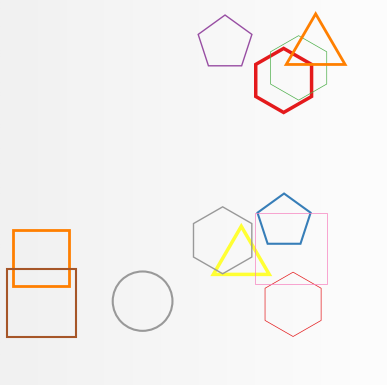[{"shape": "hexagon", "thickness": 0.5, "radius": 0.42, "center": [0.756, 0.21]}, {"shape": "hexagon", "thickness": 2.5, "radius": 0.42, "center": [0.732, 0.791]}, {"shape": "pentagon", "thickness": 1.5, "radius": 0.36, "center": [0.733, 0.425]}, {"shape": "hexagon", "thickness": 0.5, "radius": 0.42, "center": [0.771, 0.824]}, {"shape": "pentagon", "thickness": 1, "radius": 0.36, "center": [0.581, 0.888]}, {"shape": "triangle", "thickness": 2, "radius": 0.44, "center": [0.815, 0.876]}, {"shape": "square", "thickness": 2, "radius": 0.36, "center": [0.105, 0.329]}, {"shape": "triangle", "thickness": 2.5, "radius": 0.42, "center": [0.623, 0.329]}, {"shape": "square", "thickness": 1.5, "radius": 0.44, "center": [0.107, 0.214]}, {"shape": "square", "thickness": 0.5, "radius": 0.46, "center": [0.751, 0.356]}, {"shape": "hexagon", "thickness": 1, "radius": 0.43, "center": [0.575, 0.376]}, {"shape": "circle", "thickness": 1.5, "radius": 0.39, "center": [0.368, 0.218]}]